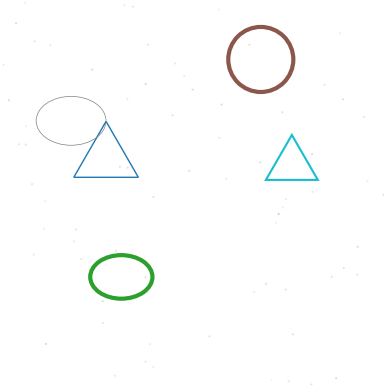[{"shape": "triangle", "thickness": 1, "radius": 0.48, "center": [0.275, 0.588]}, {"shape": "oval", "thickness": 3, "radius": 0.4, "center": [0.315, 0.281]}, {"shape": "circle", "thickness": 3, "radius": 0.42, "center": [0.677, 0.846]}, {"shape": "oval", "thickness": 0.5, "radius": 0.45, "center": [0.185, 0.686]}, {"shape": "triangle", "thickness": 1.5, "radius": 0.39, "center": [0.758, 0.572]}]